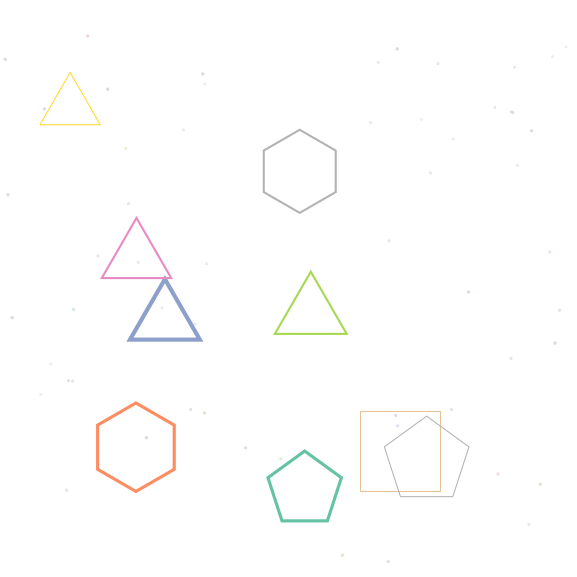[{"shape": "pentagon", "thickness": 1.5, "radius": 0.33, "center": [0.528, 0.151]}, {"shape": "hexagon", "thickness": 1.5, "radius": 0.38, "center": [0.235, 0.225]}, {"shape": "triangle", "thickness": 2, "radius": 0.35, "center": [0.286, 0.446]}, {"shape": "triangle", "thickness": 1, "radius": 0.35, "center": [0.236, 0.552]}, {"shape": "triangle", "thickness": 1, "radius": 0.36, "center": [0.538, 0.457]}, {"shape": "triangle", "thickness": 0.5, "radius": 0.3, "center": [0.121, 0.813]}, {"shape": "square", "thickness": 0.5, "radius": 0.35, "center": [0.693, 0.218]}, {"shape": "pentagon", "thickness": 0.5, "radius": 0.39, "center": [0.739, 0.201]}, {"shape": "hexagon", "thickness": 1, "radius": 0.36, "center": [0.519, 0.702]}]